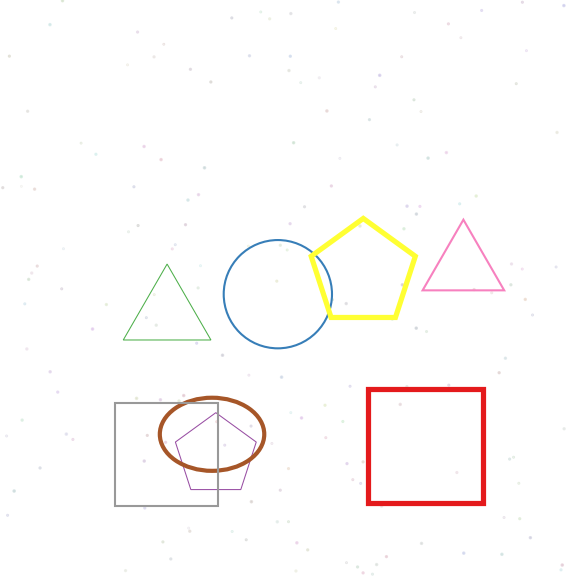[{"shape": "square", "thickness": 2.5, "radius": 0.5, "center": [0.737, 0.227]}, {"shape": "circle", "thickness": 1, "radius": 0.47, "center": [0.481, 0.49]}, {"shape": "triangle", "thickness": 0.5, "radius": 0.44, "center": [0.289, 0.454]}, {"shape": "pentagon", "thickness": 0.5, "radius": 0.37, "center": [0.374, 0.211]}, {"shape": "pentagon", "thickness": 2.5, "radius": 0.47, "center": [0.629, 0.526]}, {"shape": "oval", "thickness": 2, "radius": 0.45, "center": [0.367, 0.247]}, {"shape": "triangle", "thickness": 1, "radius": 0.41, "center": [0.802, 0.537]}, {"shape": "square", "thickness": 1, "radius": 0.45, "center": [0.289, 0.213]}]